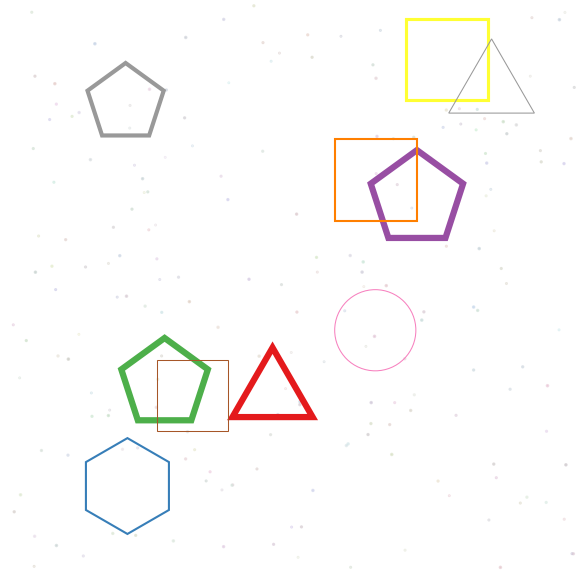[{"shape": "triangle", "thickness": 3, "radius": 0.4, "center": [0.472, 0.317]}, {"shape": "hexagon", "thickness": 1, "radius": 0.41, "center": [0.221, 0.158]}, {"shape": "pentagon", "thickness": 3, "radius": 0.39, "center": [0.285, 0.335]}, {"shape": "pentagon", "thickness": 3, "radius": 0.42, "center": [0.722, 0.655]}, {"shape": "square", "thickness": 1, "radius": 0.36, "center": [0.651, 0.687]}, {"shape": "square", "thickness": 1.5, "radius": 0.35, "center": [0.774, 0.896]}, {"shape": "square", "thickness": 0.5, "radius": 0.31, "center": [0.333, 0.315]}, {"shape": "circle", "thickness": 0.5, "radius": 0.35, "center": [0.65, 0.427]}, {"shape": "triangle", "thickness": 0.5, "radius": 0.43, "center": [0.851, 0.846]}, {"shape": "pentagon", "thickness": 2, "radius": 0.35, "center": [0.218, 0.821]}]